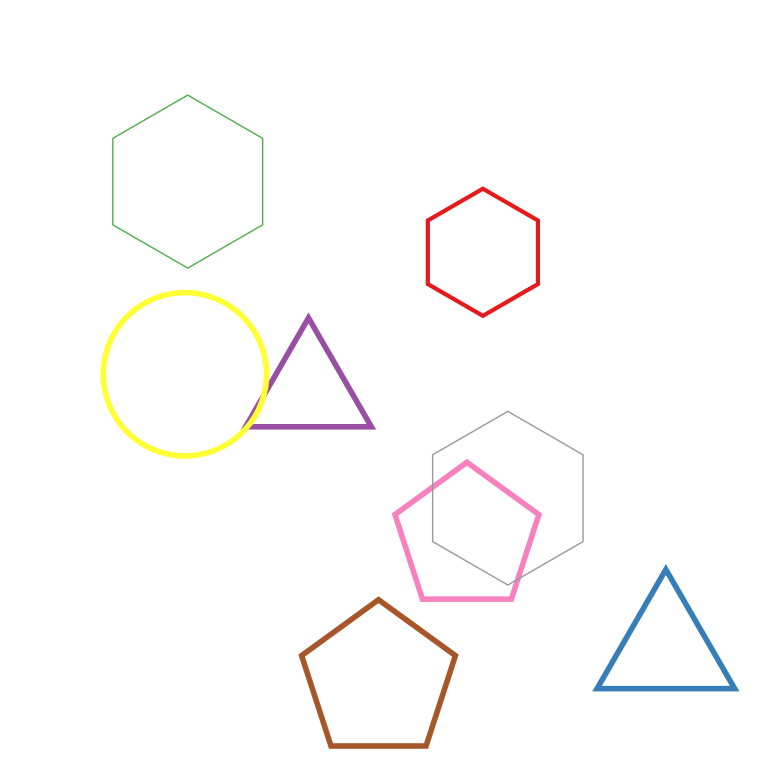[{"shape": "hexagon", "thickness": 1.5, "radius": 0.41, "center": [0.627, 0.672]}, {"shape": "triangle", "thickness": 2, "radius": 0.52, "center": [0.865, 0.157]}, {"shape": "hexagon", "thickness": 0.5, "radius": 0.56, "center": [0.244, 0.764]}, {"shape": "triangle", "thickness": 2, "radius": 0.47, "center": [0.401, 0.493]}, {"shape": "circle", "thickness": 2, "radius": 0.53, "center": [0.24, 0.514]}, {"shape": "pentagon", "thickness": 2, "radius": 0.53, "center": [0.492, 0.116]}, {"shape": "pentagon", "thickness": 2, "radius": 0.49, "center": [0.606, 0.301]}, {"shape": "hexagon", "thickness": 0.5, "radius": 0.56, "center": [0.66, 0.353]}]